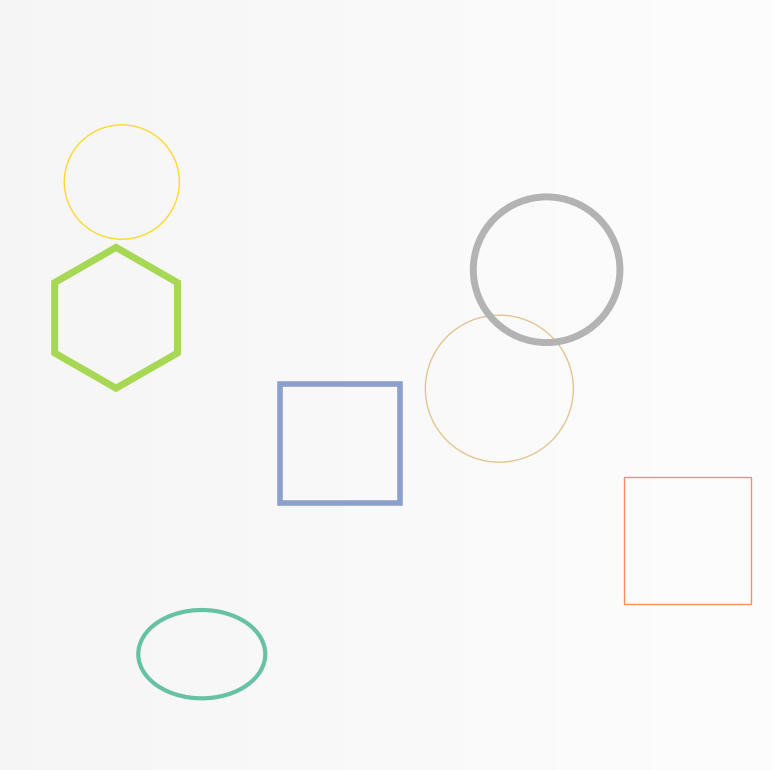[{"shape": "oval", "thickness": 1.5, "radius": 0.41, "center": [0.26, 0.15]}, {"shape": "square", "thickness": 0.5, "radius": 0.41, "center": [0.887, 0.299]}, {"shape": "square", "thickness": 2, "radius": 0.39, "center": [0.439, 0.424]}, {"shape": "hexagon", "thickness": 2.5, "radius": 0.46, "center": [0.15, 0.587]}, {"shape": "circle", "thickness": 0.5, "radius": 0.37, "center": [0.157, 0.764]}, {"shape": "circle", "thickness": 0.5, "radius": 0.48, "center": [0.644, 0.495]}, {"shape": "circle", "thickness": 2.5, "radius": 0.47, "center": [0.705, 0.65]}]